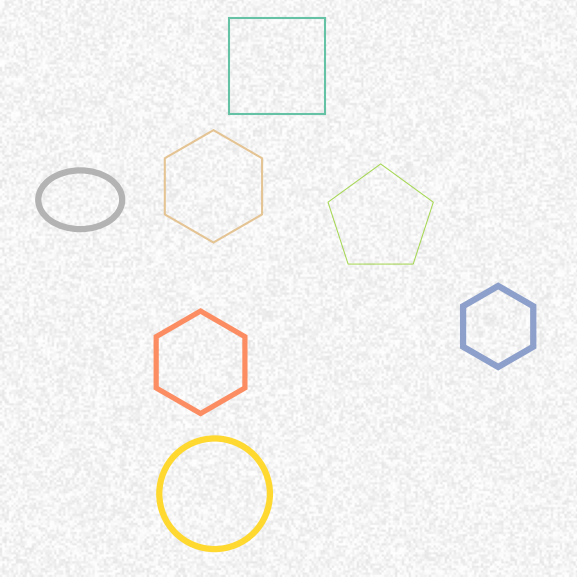[{"shape": "square", "thickness": 1, "radius": 0.41, "center": [0.48, 0.885]}, {"shape": "hexagon", "thickness": 2.5, "radius": 0.44, "center": [0.347, 0.372]}, {"shape": "hexagon", "thickness": 3, "radius": 0.35, "center": [0.863, 0.434]}, {"shape": "pentagon", "thickness": 0.5, "radius": 0.48, "center": [0.659, 0.619]}, {"shape": "circle", "thickness": 3, "radius": 0.48, "center": [0.372, 0.144]}, {"shape": "hexagon", "thickness": 1, "radius": 0.49, "center": [0.37, 0.676]}, {"shape": "oval", "thickness": 3, "radius": 0.36, "center": [0.139, 0.653]}]